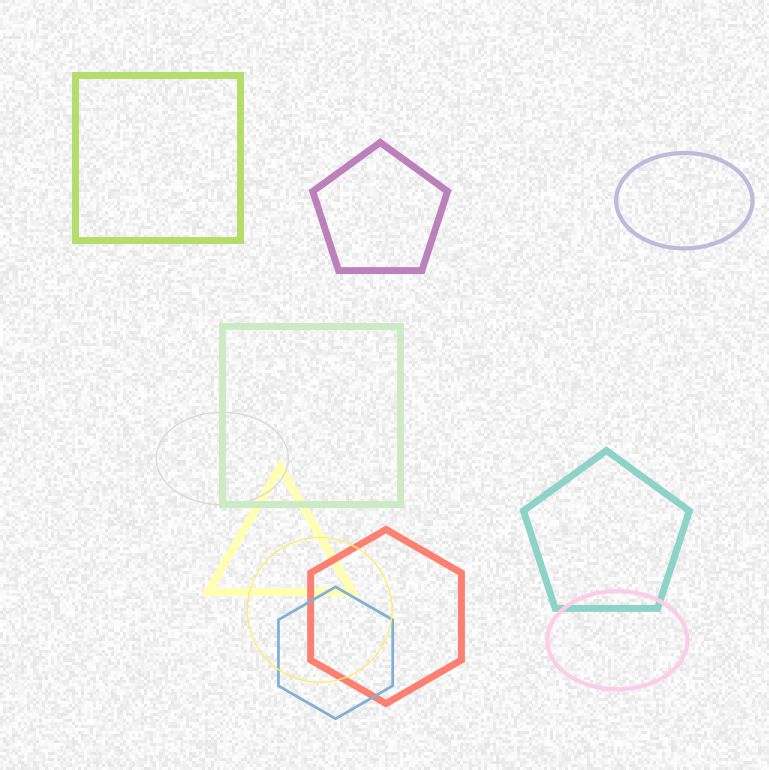[{"shape": "pentagon", "thickness": 2.5, "radius": 0.57, "center": [0.788, 0.302]}, {"shape": "triangle", "thickness": 3, "radius": 0.54, "center": [0.364, 0.285]}, {"shape": "oval", "thickness": 1.5, "radius": 0.44, "center": [0.889, 0.739]}, {"shape": "hexagon", "thickness": 2.5, "radius": 0.57, "center": [0.501, 0.199]}, {"shape": "hexagon", "thickness": 1, "radius": 0.43, "center": [0.436, 0.152]}, {"shape": "square", "thickness": 2.5, "radius": 0.54, "center": [0.204, 0.795]}, {"shape": "oval", "thickness": 1.5, "radius": 0.46, "center": [0.802, 0.169]}, {"shape": "oval", "thickness": 0.5, "radius": 0.43, "center": [0.289, 0.405]}, {"shape": "pentagon", "thickness": 2.5, "radius": 0.46, "center": [0.494, 0.723]}, {"shape": "square", "thickness": 2.5, "radius": 0.58, "center": [0.403, 0.461]}, {"shape": "circle", "thickness": 0.5, "radius": 0.47, "center": [0.415, 0.208]}]